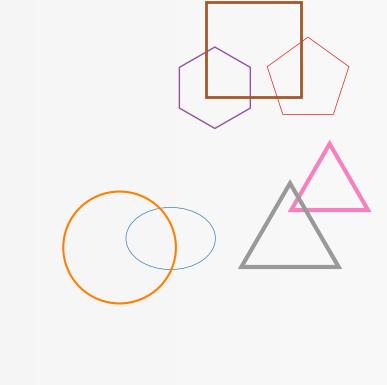[{"shape": "pentagon", "thickness": 0.5, "radius": 0.55, "center": [0.795, 0.793]}, {"shape": "oval", "thickness": 0.5, "radius": 0.58, "center": [0.44, 0.381]}, {"shape": "hexagon", "thickness": 1, "radius": 0.53, "center": [0.554, 0.772]}, {"shape": "circle", "thickness": 1.5, "radius": 0.73, "center": [0.309, 0.357]}, {"shape": "square", "thickness": 2, "radius": 0.62, "center": [0.654, 0.872]}, {"shape": "triangle", "thickness": 3, "radius": 0.57, "center": [0.851, 0.512]}, {"shape": "triangle", "thickness": 3, "radius": 0.73, "center": [0.748, 0.379]}]